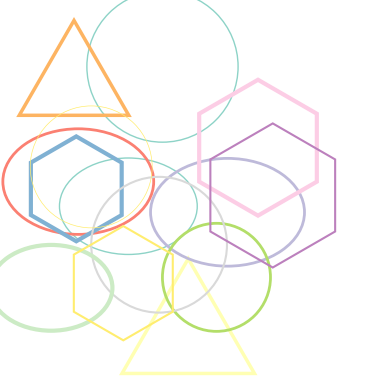[{"shape": "circle", "thickness": 1, "radius": 0.98, "center": [0.422, 0.827]}, {"shape": "oval", "thickness": 1, "radius": 0.89, "center": [0.333, 0.464]}, {"shape": "triangle", "thickness": 2.5, "radius": 0.99, "center": [0.489, 0.129]}, {"shape": "oval", "thickness": 2, "radius": 1.0, "center": [0.591, 0.449]}, {"shape": "oval", "thickness": 2, "radius": 0.98, "center": [0.203, 0.528]}, {"shape": "hexagon", "thickness": 3, "radius": 0.68, "center": [0.198, 0.51]}, {"shape": "triangle", "thickness": 2.5, "radius": 0.82, "center": [0.192, 0.783]}, {"shape": "circle", "thickness": 2, "radius": 0.7, "center": [0.562, 0.28]}, {"shape": "hexagon", "thickness": 3, "radius": 0.88, "center": [0.67, 0.616]}, {"shape": "circle", "thickness": 1.5, "radius": 0.88, "center": [0.413, 0.364]}, {"shape": "hexagon", "thickness": 1.5, "radius": 0.94, "center": [0.708, 0.492]}, {"shape": "oval", "thickness": 3, "radius": 0.8, "center": [0.133, 0.252]}, {"shape": "circle", "thickness": 0.5, "radius": 0.79, "center": [0.237, 0.567]}, {"shape": "hexagon", "thickness": 1.5, "radius": 0.74, "center": [0.32, 0.264]}]